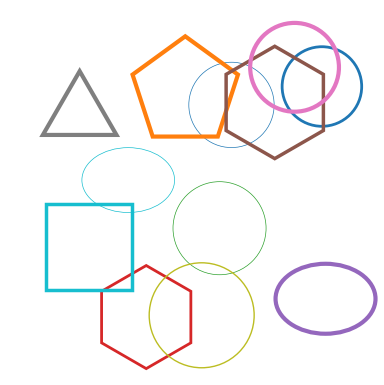[{"shape": "circle", "thickness": 0.5, "radius": 0.55, "center": [0.601, 0.728]}, {"shape": "circle", "thickness": 2, "radius": 0.52, "center": [0.836, 0.775]}, {"shape": "pentagon", "thickness": 3, "radius": 0.72, "center": [0.481, 0.762]}, {"shape": "circle", "thickness": 0.5, "radius": 0.6, "center": [0.57, 0.407]}, {"shape": "hexagon", "thickness": 2, "radius": 0.67, "center": [0.38, 0.176]}, {"shape": "oval", "thickness": 3, "radius": 0.65, "center": [0.846, 0.224]}, {"shape": "hexagon", "thickness": 2.5, "radius": 0.73, "center": [0.714, 0.734]}, {"shape": "circle", "thickness": 3, "radius": 0.58, "center": [0.765, 0.825]}, {"shape": "triangle", "thickness": 3, "radius": 0.55, "center": [0.207, 0.705]}, {"shape": "circle", "thickness": 1, "radius": 0.68, "center": [0.524, 0.181]}, {"shape": "square", "thickness": 2.5, "radius": 0.56, "center": [0.232, 0.358]}, {"shape": "oval", "thickness": 0.5, "radius": 0.6, "center": [0.333, 0.532]}]